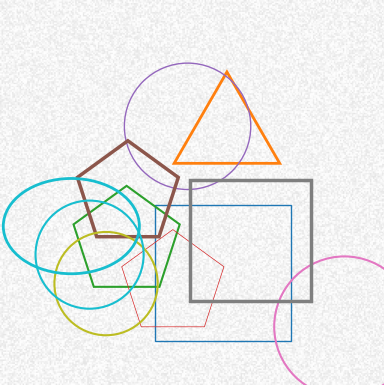[{"shape": "square", "thickness": 1, "radius": 0.88, "center": [0.579, 0.291]}, {"shape": "triangle", "thickness": 2, "radius": 0.79, "center": [0.589, 0.655]}, {"shape": "pentagon", "thickness": 1.5, "radius": 0.72, "center": [0.329, 0.372]}, {"shape": "pentagon", "thickness": 0.5, "radius": 0.7, "center": [0.449, 0.264]}, {"shape": "circle", "thickness": 1, "radius": 0.82, "center": [0.487, 0.672]}, {"shape": "pentagon", "thickness": 2.5, "radius": 0.69, "center": [0.332, 0.497]}, {"shape": "circle", "thickness": 1.5, "radius": 0.91, "center": [0.895, 0.152]}, {"shape": "square", "thickness": 2.5, "radius": 0.78, "center": [0.651, 0.375]}, {"shape": "circle", "thickness": 1.5, "radius": 0.67, "center": [0.276, 0.263]}, {"shape": "oval", "thickness": 2, "radius": 0.88, "center": [0.185, 0.413]}, {"shape": "circle", "thickness": 1.5, "radius": 0.7, "center": [0.233, 0.339]}]